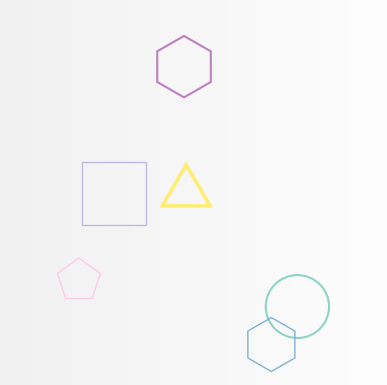[{"shape": "circle", "thickness": 1.5, "radius": 0.41, "center": [0.767, 0.204]}, {"shape": "square", "thickness": 1, "radius": 0.41, "center": [0.295, 0.497]}, {"shape": "hexagon", "thickness": 1, "radius": 0.35, "center": [0.7, 0.105]}, {"shape": "pentagon", "thickness": 1, "radius": 0.29, "center": [0.203, 0.272]}, {"shape": "hexagon", "thickness": 1.5, "radius": 0.4, "center": [0.475, 0.827]}, {"shape": "triangle", "thickness": 2.5, "radius": 0.36, "center": [0.48, 0.501]}]